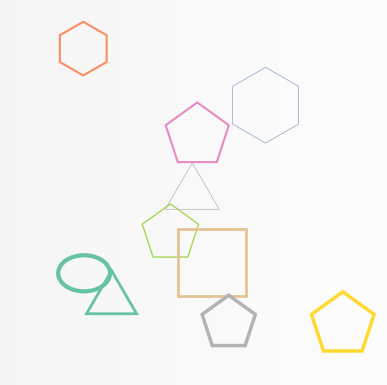[{"shape": "oval", "thickness": 3, "radius": 0.33, "center": [0.217, 0.29]}, {"shape": "triangle", "thickness": 2, "radius": 0.37, "center": [0.288, 0.222]}, {"shape": "hexagon", "thickness": 1.5, "radius": 0.35, "center": [0.215, 0.874]}, {"shape": "hexagon", "thickness": 0.5, "radius": 0.49, "center": [0.685, 0.727]}, {"shape": "pentagon", "thickness": 1.5, "radius": 0.43, "center": [0.509, 0.648]}, {"shape": "pentagon", "thickness": 1, "radius": 0.38, "center": [0.44, 0.394]}, {"shape": "pentagon", "thickness": 2.5, "radius": 0.42, "center": [0.885, 0.157]}, {"shape": "square", "thickness": 2, "radius": 0.43, "center": [0.547, 0.318]}, {"shape": "pentagon", "thickness": 2.5, "radius": 0.36, "center": [0.59, 0.161]}, {"shape": "triangle", "thickness": 0.5, "radius": 0.4, "center": [0.496, 0.497]}]